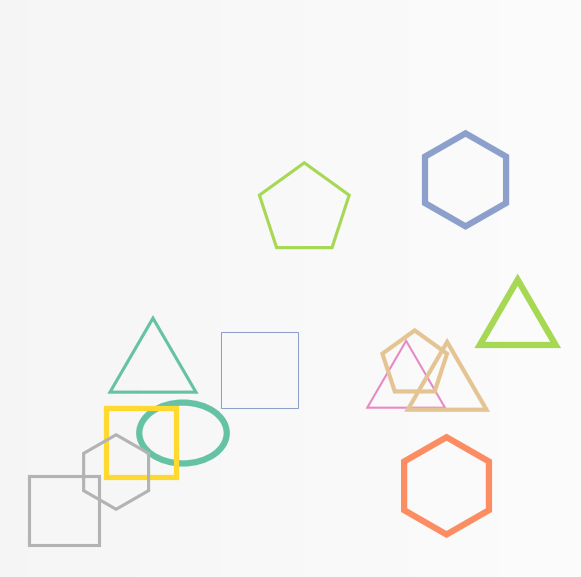[{"shape": "oval", "thickness": 3, "radius": 0.38, "center": [0.315, 0.249]}, {"shape": "triangle", "thickness": 1.5, "radius": 0.43, "center": [0.263, 0.363]}, {"shape": "hexagon", "thickness": 3, "radius": 0.42, "center": [0.768, 0.158]}, {"shape": "hexagon", "thickness": 3, "radius": 0.4, "center": [0.801, 0.688]}, {"shape": "square", "thickness": 0.5, "radius": 0.33, "center": [0.446, 0.358]}, {"shape": "triangle", "thickness": 1, "radius": 0.39, "center": [0.699, 0.332]}, {"shape": "pentagon", "thickness": 1.5, "radius": 0.41, "center": [0.524, 0.636]}, {"shape": "triangle", "thickness": 3, "radius": 0.38, "center": [0.891, 0.439]}, {"shape": "square", "thickness": 2.5, "radius": 0.3, "center": [0.243, 0.233]}, {"shape": "triangle", "thickness": 2, "radius": 0.39, "center": [0.769, 0.329]}, {"shape": "pentagon", "thickness": 2, "radius": 0.29, "center": [0.713, 0.369]}, {"shape": "hexagon", "thickness": 1.5, "radius": 0.32, "center": [0.2, 0.182]}, {"shape": "square", "thickness": 1.5, "radius": 0.3, "center": [0.11, 0.115]}]